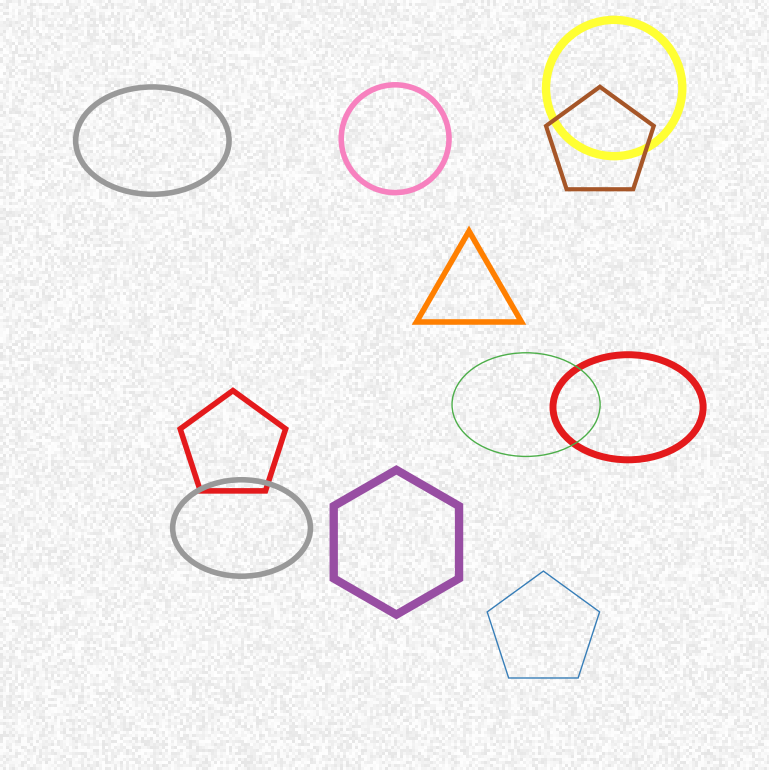[{"shape": "oval", "thickness": 2.5, "radius": 0.49, "center": [0.816, 0.471]}, {"shape": "pentagon", "thickness": 2, "radius": 0.36, "center": [0.302, 0.421]}, {"shape": "pentagon", "thickness": 0.5, "radius": 0.38, "center": [0.706, 0.182]}, {"shape": "oval", "thickness": 0.5, "radius": 0.48, "center": [0.683, 0.475]}, {"shape": "hexagon", "thickness": 3, "radius": 0.47, "center": [0.515, 0.296]}, {"shape": "triangle", "thickness": 2, "radius": 0.39, "center": [0.609, 0.621]}, {"shape": "circle", "thickness": 3, "radius": 0.44, "center": [0.798, 0.886]}, {"shape": "pentagon", "thickness": 1.5, "radius": 0.37, "center": [0.779, 0.814]}, {"shape": "circle", "thickness": 2, "radius": 0.35, "center": [0.513, 0.82]}, {"shape": "oval", "thickness": 2, "radius": 0.5, "center": [0.198, 0.817]}, {"shape": "oval", "thickness": 2, "radius": 0.45, "center": [0.314, 0.314]}]